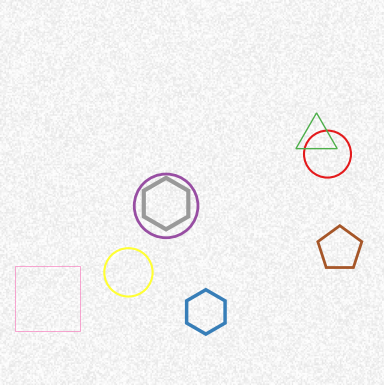[{"shape": "circle", "thickness": 1.5, "radius": 0.31, "center": [0.851, 0.6]}, {"shape": "hexagon", "thickness": 2.5, "radius": 0.29, "center": [0.535, 0.19]}, {"shape": "triangle", "thickness": 1, "radius": 0.31, "center": [0.822, 0.645]}, {"shape": "circle", "thickness": 2, "radius": 0.41, "center": [0.431, 0.465]}, {"shape": "circle", "thickness": 1.5, "radius": 0.31, "center": [0.334, 0.293]}, {"shape": "pentagon", "thickness": 2, "radius": 0.3, "center": [0.883, 0.354]}, {"shape": "square", "thickness": 0.5, "radius": 0.42, "center": [0.125, 0.224]}, {"shape": "hexagon", "thickness": 3, "radius": 0.33, "center": [0.431, 0.471]}]